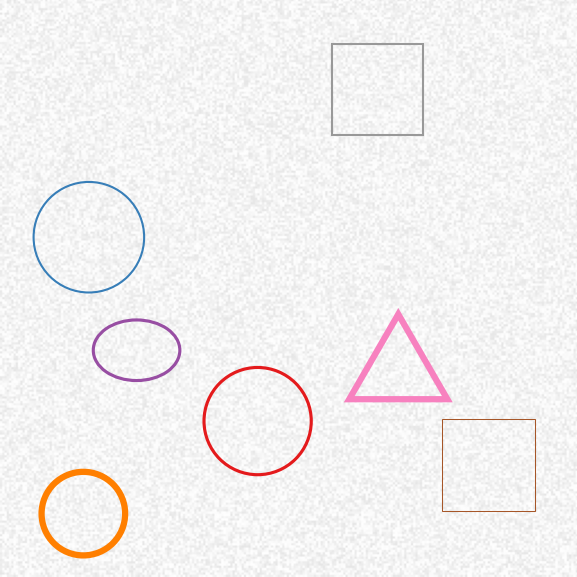[{"shape": "circle", "thickness": 1.5, "radius": 0.46, "center": [0.446, 0.27]}, {"shape": "circle", "thickness": 1, "radius": 0.48, "center": [0.154, 0.588]}, {"shape": "oval", "thickness": 1.5, "radius": 0.37, "center": [0.236, 0.393]}, {"shape": "circle", "thickness": 3, "radius": 0.36, "center": [0.144, 0.11]}, {"shape": "square", "thickness": 0.5, "radius": 0.4, "center": [0.846, 0.194]}, {"shape": "triangle", "thickness": 3, "radius": 0.49, "center": [0.69, 0.357]}, {"shape": "square", "thickness": 1, "radius": 0.39, "center": [0.653, 0.844]}]